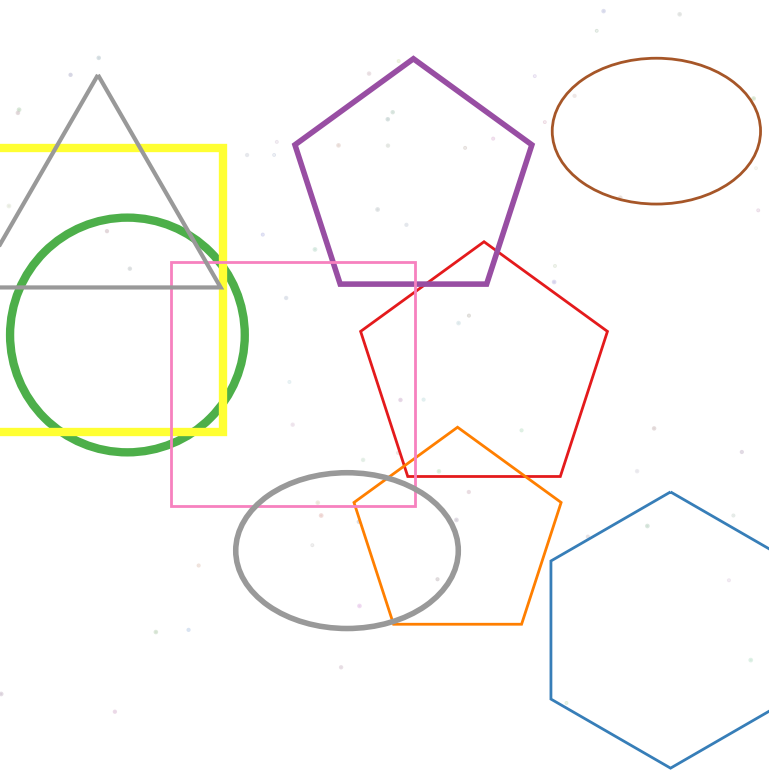[{"shape": "pentagon", "thickness": 1, "radius": 0.84, "center": [0.629, 0.518]}, {"shape": "hexagon", "thickness": 1, "radius": 0.9, "center": [0.871, 0.182]}, {"shape": "circle", "thickness": 3, "radius": 0.76, "center": [0.165, 0.565]}, {"shape": "pentagon", "thickness": 2, "radius": 0.81, "center": [0.537, 0.762]}, {"shape": "pentagon", "thickness": 1, "radius": 0.71, "center": [0.594, 0.304]}, {"shape": "square", "thickness": 3, "radius": 0.92, "center": [0.105, 0.624]}, {"shape": "oval", "thickness": 1, "radius": 0.68, "center": [0.852, 0.83]}, {"shape": "square", "thickness": 1, "radius": 0.79, "center": [0.38, 0.501]}, {"shape": "triangle", "thickness": 1.5, "radius": 0.92, "center": [0.127, 0.719]}, {"shape": "oval", "thickness": 2, "radius": 0.72, "center": [0.451, 0.285]}]